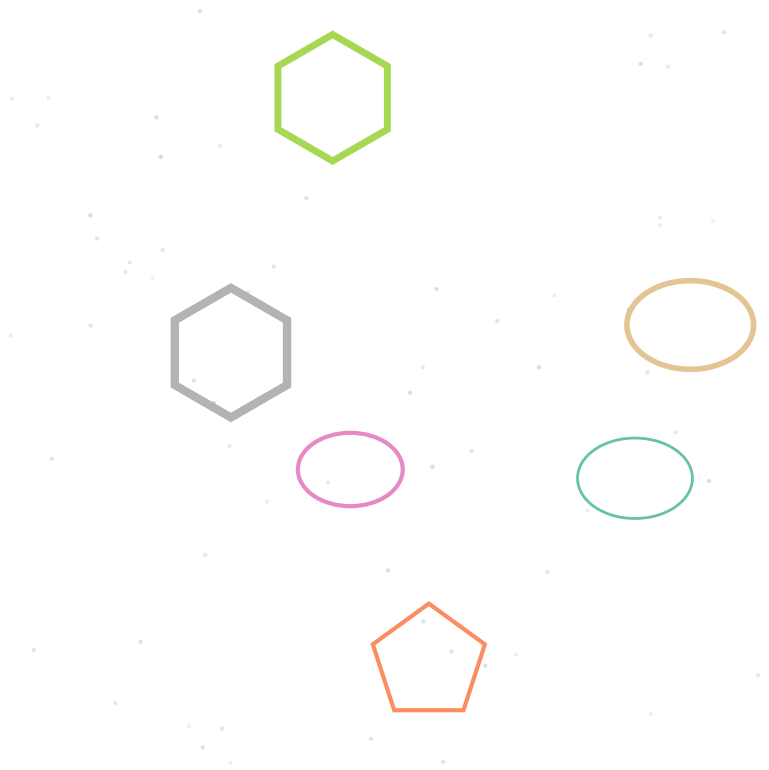[{"shape": "oval", "thickness": 1, "radius": 0.37, "center": [0.825, 0.379]}, {"shape": "pentagon", "thickness": 1.5, "radius": 0.38, "center": [0.557, 0.14]}, {"shape": "oval", "thickness": 1.5, "radius": 0.34, "center": [0.455, 0.39]}, {"shape": "hexagon", "thickness": 2.5, "radius": 0.41, "center": [0.432, 0.873]}, {"shape": "oval", "thickness": 2, "radius": 0.41, "center": [0.896, 0.578]}, {"shape": "hexagon", "thickness": 3, "radius": 0.42, "center": [0.3, 0.542]}]